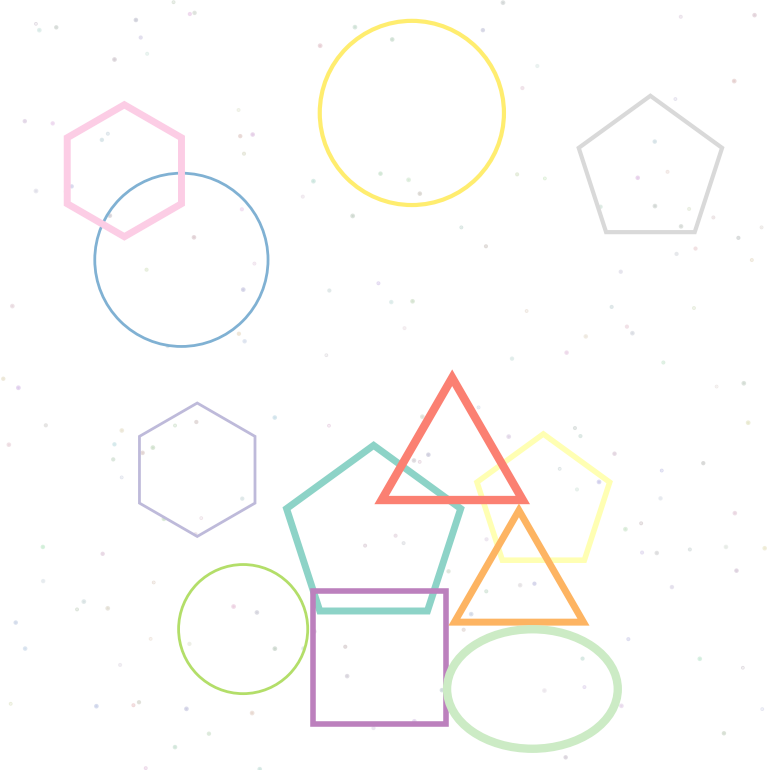[{"shape": "pentagon", "thickness": 2.5, "radius": 0.59, "center": [0.485, 0.303]}, {"shape": "pentagon", "thickness": 2, "radius": 0.45, "center": [0.706, 0.346]}, {"shape": "hexagon", "thickness": 1, "radius": 0.43, "center": [0.256, 0.39]}, {"shape": "triangle", "thickness": 3, "radius": 0.53, "center": [0.587, 0.404]}, {"shape": "circle", "thickness": 1, "radius": 0.56, "center": [0.236, 0.663]}, {"shape": "triangle", "thickness": 2.5, "radius": 0.48, "center": [0.674, 0.24]}, {"shape": "circle", "thickness": 1, "radius": 0.42, "center": [0.316, 0.183]}, {"shape": "hexagon", "thickness": 2.5, "radius": 0.43, "center": [0.161, 0.778]}, {"shape": "pentagon", "thickness": 1.5, "radius": 0.49, "center": [0.845, 0.778]}, {"shape": "square", "thickness": 2, "radius": 0.43, "center": [0.493, 0.146]}, {"shape": "oval", "thickness": 3, "radius": 0.55, "center": [0.691, 0.105]}, {"shape": "circle", "thickness": 1.5, "radius": 0.6, "center": [0.535, 0.853]}]